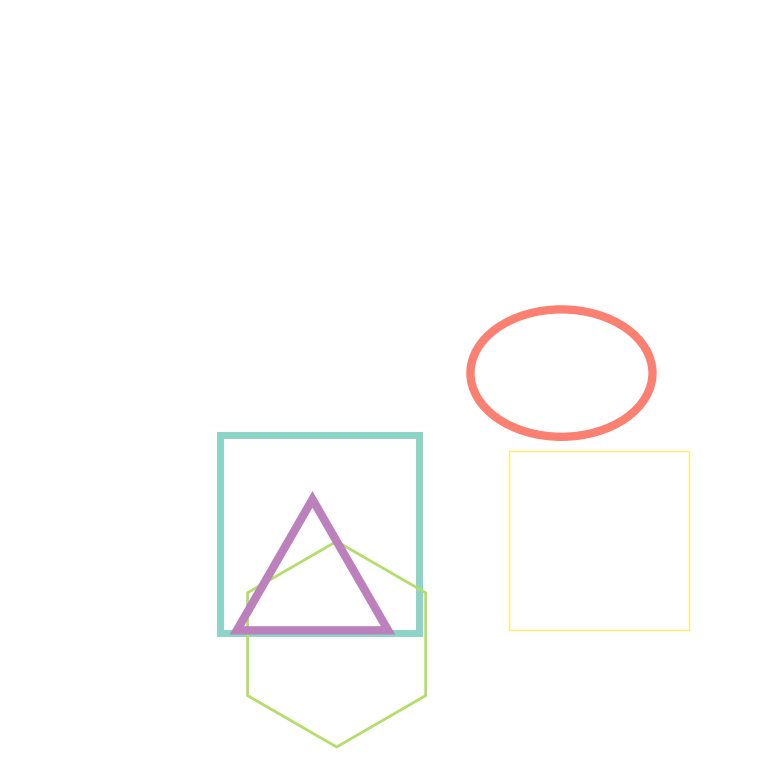[{"shape": "square", "thickness": 2.5, "radius": 0.65, "center": [0.415, 0.306]}, {"shape": "oval", "thickness": 3, "radius": 0.59, "center": [0.729, 0.515]}, {"shape": "hexagon", "thickness": 1, "radius": 0.67, "center": [0.437, 0.163]}, {"shape": "triangle", "thickness": 3, "radius": 0.57, "center": [0.406, 0.238]}, {"shape": "square", "thickness": 0.5, "radius": 0.58, "center": [0.778, 0.298]}]